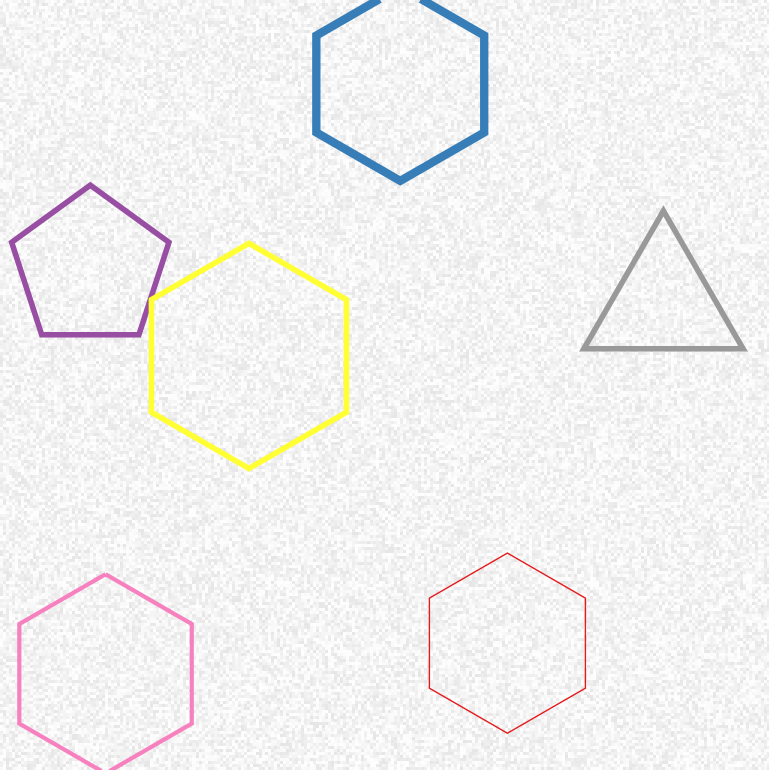[{"shape": "hexagon", "thickness": 0.5, "radius": 0.58, "center": [0.659, 0.165]}, {"shape": "hexagon", "thickness": 3, "radius": 0.63, "center": [0.52, 0.891]}, {"shape": "pentagon", "thickness": 2, "radius": 0.54, "center": [0.117, 0.652]}, {"shape": "hexagon", "thickness": 2, "radius": 0.73, "center": [0.323, 0.538]}, {"shape": "hexagon", "thickness": 1.5, "radius": 0.65, "center": [0.137, 0.125]}, {"shape": "triangle", "thickness": 2, "radius": 0.6, "center": [0.862, 0.607]}]